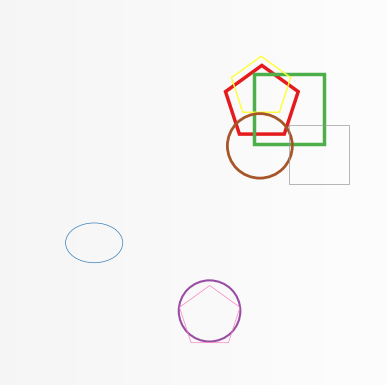[{"shape": "pentagon", "thickness": 2.5, "radius": 0.49, "center": [0.676, 0.732]}, {"shape": "oval", "thickness": 0.5, "radius": 0.37, "center": [0.243, 0.369]}, {"shape": "square", "thickness": 2.5, "radius": 0.45, "center": [0.745, 0.717]}, {"shape": "circle", "thickness": 1.5, "radius": 0.4, "center": [0.541, 0.192]}, {"shape": "pentagon", "thickness": 1, "radius": 0.4, "center": [0.674, 0.773]}, {"shape": "circle", "thickness": 2, "radius": 0.42, "center": [0.671, 0.621]}, {"shape": "pentagon", "thickness": 0.5, "radius": 0.41, "center": [0.541, 0.176]}, {"shape": "square", "thickness": 0.5, "radius": 0.39, "center": [0.824, 0.599]}]